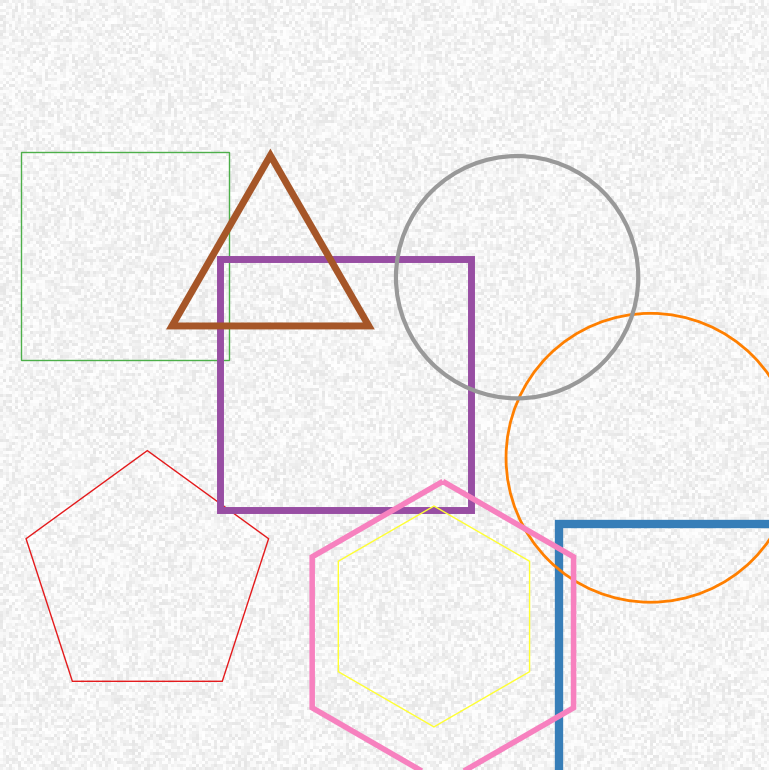[{"shape": "pentagon", "thickness": 0.5, "radius": 0.83, "center": [0.191, 0.249]}, {"shape": "square", "thickness": 3, "radius": 0.81, "center": [0.887, 0.157]}, {"shape": "square", "thickness": 0.5, "radius": 0.68, "center": [0.162, 0.667]}, {"shape": "square", "thickness": 2.5, "radius": 0.81, "center": [0.448, 0.5]}, {"shape": "circle", "thickness": 1, "radius": 0.94, "center": [0.845, 0.405]}, {"shape": "hexagon", "thickness": 0.5, "radius": 0.72, "center": [0.564, 0.199]}, {"shape": "triangle", "thickness": 2.5, "radius": 0.74, "center": [0.351, 0.65]}, {"shape": "hexagon", "thickness": 2, "radius": 0.98, "center": [0.575, 0.179]}, {"shape": "circle", "thickness": 1.5, "radius": 0.79, "center": [0.672, 0.64]}]